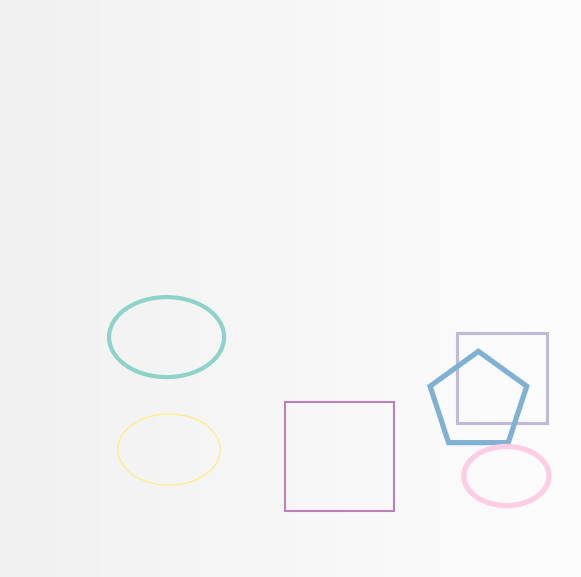[{"shape": "oval", "thickness": 2, "radius": 0.49, "center": [0.287, 0.415]}, {"shape": "square", "thickness": 1.5, "radius": 0.39, "center": [0.864, 0.344]}, {"shape": "pentagon", "thickness": 2.5, "radius": 0.44, "center": [0.823, 0.303]}, {"shape": "oval", "thickness": 2.5, "radius": 0.37, "center": [0.871, 0.175]}, {"shape": "square", "thickness": 1, "radius": 0.47, "center": [0.584, 0.209]}, {"shape": "oval", "thickness": 0.5, "radius": 0.44, "center": [0.291, 0.221]}]